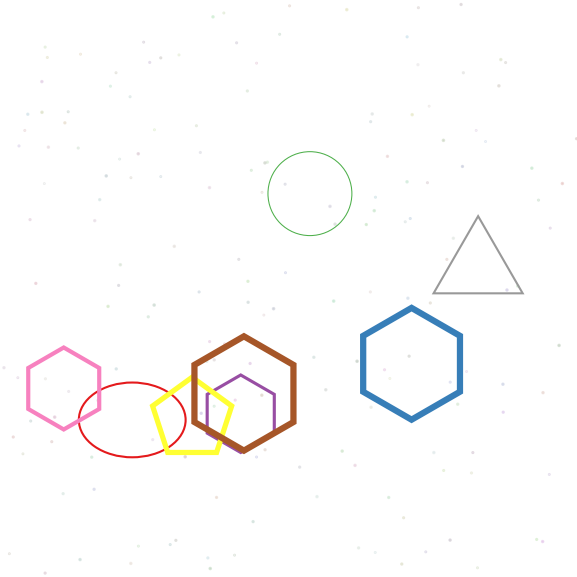[{"shape": "oval", "thickness": 1, "radius": 0.46, "center": [0.229, 0.272]}, {"shape": "hexagon", "thickness": 3, "radius": 0.48, "center": [0.713, 0.369]}, {"shape": "circle", "thickness": 0.5, "radius": 0.36, "center": [0.537, 0.664]}, {"shape": "hexagon", "thickness": 1.5, "radius": 0.34, "center": [0.417, 0.283]}, {"shape": "pentagon", "thickness": 2.5, "radius": 0.36, "center": [0.333, 0.274]}, {"shape": "hexagon", "thickness": 3, "radius": 0.49, "center": [0.422, 0.318]}, {"shape": "hexagon", "thickness": 2, "radius": 0.35, "center": [0.11, 0.326]}, {"shape": "triangle", "thickness": 1, "radius": 0.45, "center": [0.828, 0.536]}]